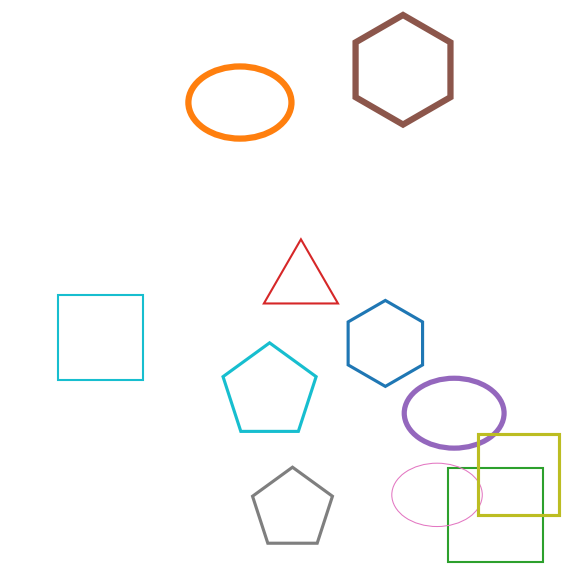[{"shape": "hexagon", "thickness": 1.5, "radius": 0.37, "center": [0.667, 0.404]}, {"shape": "oval", "thickness": 3, "radius": 0.45, "center": [0.415, 0.822]}, {"shape": "square", "thickness": 1, "radius": 0.41, "center": [0.858, 0.107]}, {"shape": "triangle", "thickness": 1, "radius": 0.37, "center": [0.521, 0.511]}, {"shape": "oval", "thickness": 2.5, "radius": 0.43, "center": [0.786, 0.284]}, {"shape": "hexagon", "thickness": 3, "radius": 0.47, "center": [0.698, 0.878]}, {"shape": "oval", "thickness": 0.5, "radius": 0.39, "center": [0.757, 0.142]}, {"shape": "pentagon", "thickness": 1.5, "radius": 0.36, "center": [0.506, 0.117]}, {"shape": "square", "thickness": 1.5, "radius": 0.35, "center": [0.898, 0.177]}, {"shape": "square", "thickness": 1, "radius": 0.37, "center": [0.173, 0.415]}, {"shape": "pentagon", "thickness": 1.5, "radius": 0.42, "center": [0.467, 0.321]}]